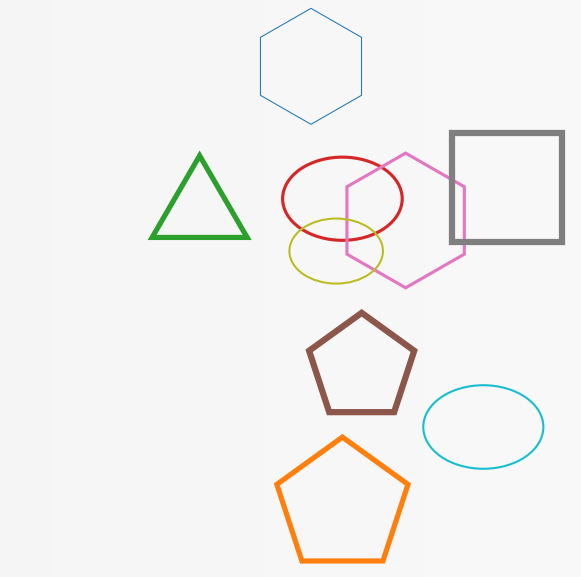[{"shape": "hexagon", "thickness": 0.5, "radius": 0.5, "center": [0.535, 0.884]}, {"shape": "pentagon", "thickness": 2.5, "radius": 0.59, "center": [0.589, 0.124]}, {"shape": "triangle", "thickness": 2.5, "radius": 0.47, "center": [0.343, 0.635]}, {"shape": "oval", "thickness": 1.5, "radius": 0.51, "center": [0.589, 0.655]}, {"shape": "pentagon", "thickness": 3, "radius": 0.48, "center": [0.622, 0.362]}, {"shape": "hexagon", "thickness": 1.5, "radius": 0.58, "center": [0.698, 0.617]}, {"shape": "square", "thickness": 3, "radius": 0.47, "center": [0.872, 0.675]}, {"shape": "oval", "thickness": 1, "radius": 0.4, "center": [0.578, 0.564]}, {"shape": "oval", "thickness": 1, "radius": 0.52, "center": [0.832, 0.26]}]